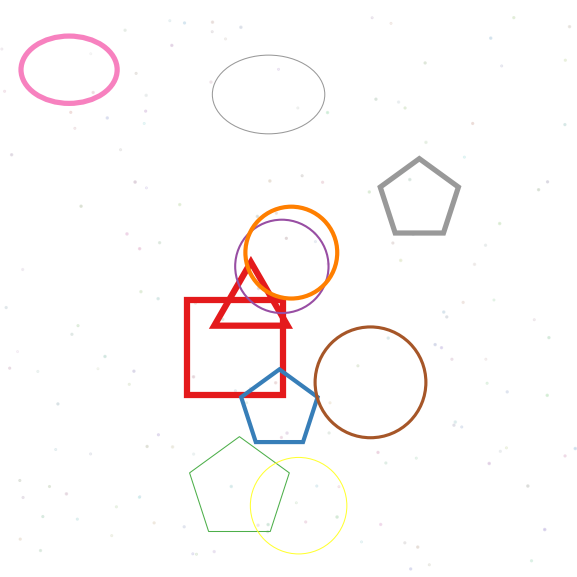[{"shape": "square", "thickness": 3, "radius": 0.41, "center": [0.407, 0.398]}, {"shape": "triangle", "thickness": 3, "radius": 0.37, "center": [0.434, 0.472]}, {"shape": "pentagon", "thickness": 2, "radius": 0.35, "center": [0.484, 0.29]}, {"shape": "pentagon", "thickness": 0.5, "radius": 0.45, "center": [0.415, 0.152]}, {"shape": "circle", "thickness": 1, "radius": 0.4, "center": [0.488, 0.538]}, {"shape": "circle", "thickness": 2, "radius": 0.4, "center": [0.504, 0.562]}, {"shape": "circle", "thickness": 0.5, "radius": 0.42, "center": [0.517, 0.123]}, {"shape": "circle", "thickness": 1.5, "radius": 0.48, "center": [0.642, 0.337]}, {"shape": "oval", "thickness": 2.5, "radius": 0.42, "center": [0.12, 0.878]}, {"shape": "pentagon", "thickness": 2.5, "radius": 0.36, "center": [0.726, 0.653]}, {"shape": "oval", "thickness": 0.5, "radius": 0.49, "center": [0.465, 0.836]}]